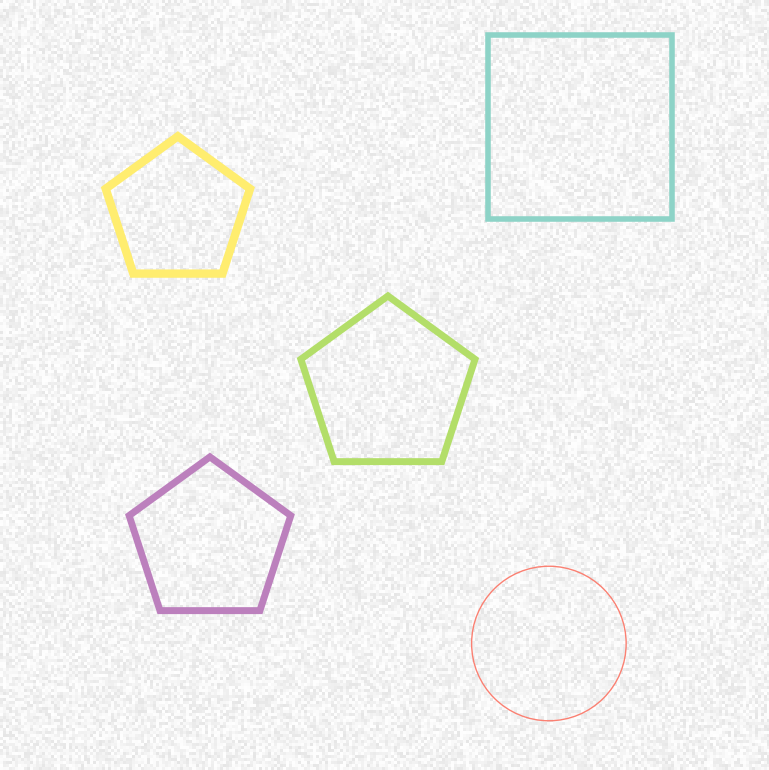[{"shape": "square", "thickness": 2, "radius": 0.6, "center": [0.754, 0.834]}, {"shape": "circle", "thickness": 0.5, "radius": 0.5, "center": [0.713, 0.164]}, {"shape": "pentagon", "thickness": 2.5, "radius": 0.59, "center": [0.504, 0.497]}, {"shape": "pentagon", "thickness": 2.5, "radius": 0.55, "center": [0.273, 0.296]}, {"shape": "pentagon", "thickness": 3, "radius": 0.49, "center": [0.231, 0.724]}]